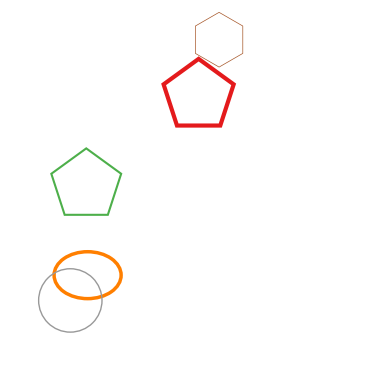[{"shape": "pentagon", "thickness": 3, "radius": 0.48, "center": [0.516, 0.751]}, {"shape": "pentagon", "thickness": 1.5, "radius": 0.48, "center": [0.224, 0.519]}, {"shape": "oval", "thickness": 2.5, "radius": 0.44, "center": [0.228, 0.285]}, {"shape": "hexagon", "thickness": 0.5, "radius": 0.36, "center": [0.569, 0.897]}, {"shape": "circle", "thickness": 1, "radius": 0.41, "center": [0.183, 0.22]}]